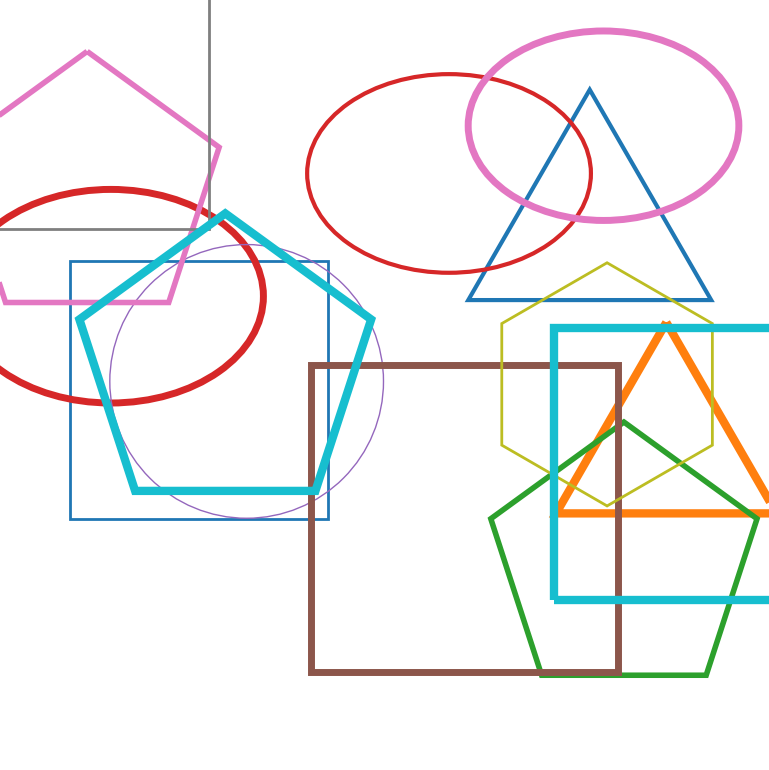[{"shape": "triangle", "thickness": 1.5, "radius": 0.91, "center": [0.766, 0.701]}, {"shape": "square", "thickness": 1, "radius": 0.84, "center": [0.259, 0.493]}, {"shape": "triangle", "thickness": 3, "radius": 0.83, "center": [0.865, 0.416]}, {"shape": "pentagon", "thickness": 2, "radius": 0.91, "center": [0.81, 0.27]}, {"shape": "oval", "thickness": 2.5, "radius": 0.99, "center": [0.144, 0.615]}, {"shape": "oval", "thickness": 1.5, "radius": 0.92, "center": [0.583, 0.775]}, {"shape": "circle", "thickness": 0.5, "radius": 0.89, "center": [0.32, 0.505]}, {"shape": "square", "thickness": 2.5, "radius": 1.0, "center": [0.604, 0.326]}, {"shape": "pentagon", "thickness": 2, "radius": 0.9, "center": [0.113, 0.753]}, {"shape": "oval", "thickness": 2.5, "radius": 0.88, "center": [0.784, 0.837]}, {"shape": "square", "thickness": 1, "radius": 0.76, "center": [0.121, 0.854]}, {"shape": "hexagon", "thickness": 1, "radius": 0.79, "center": [0.788, 0.501]}, {"shape": "pentagon", "thickness": 3, "radius": 1.0, "center": [0.293, 0.524]}, {"shape": "square", "thickness": 3, "radius": 0.88, "center": [0.896, 0.398]}]